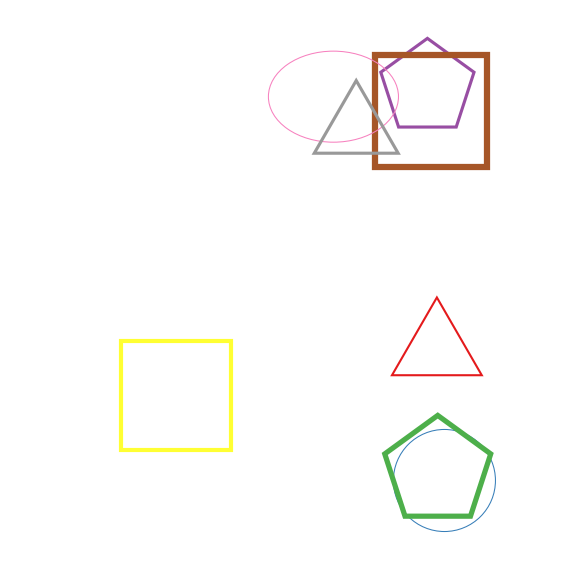[{"shape": "triangle", "thickness": 1, "radius": 0.45, "center": [0.757, 0.394]}, {"shape": "circle", "thickness": 0.5, "radius": 0.44, "center": [0.77, 0.167]}, {"shape": "pentagon", "thickness": 2.5, "radius": 0.48, "center": [0.758, 0.183]}, {"shape": "pentagon", "thickness": 1.5, "radius": 0.42, "center": [0.74, 0.848]}, {"shape": "square", "thickness": 2, "radius": 0.47, "center": [0.305, 0.314]}, {"shape": "square", "thickness": 3, "radius": 0.49, "center": [0.746, 0.807]}, {"shape": "oval", "thickness": 0.5, "radius": 0.56, "center": [0.577, 0.832]}, {"shape": "triangle", "thickness": 1.5, "radius": 0.42, "center": [0.617, 0.776]}]